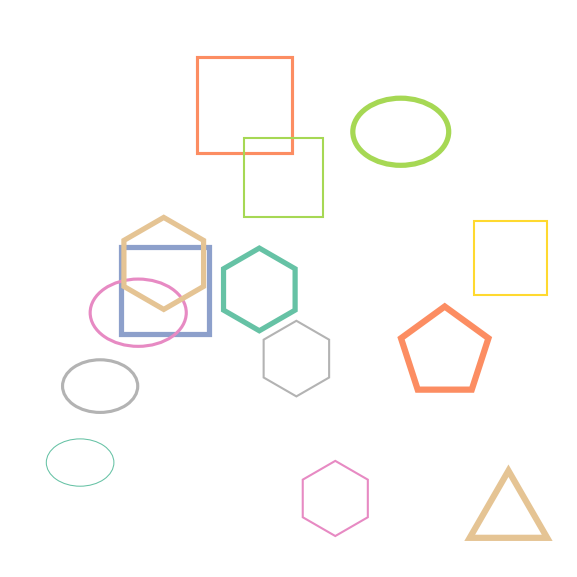[{"shape": "hexagon", "thickness": 2.5, "radius": 0.36, "center": [0.449, 0.498]}, {"shape": "oval", "thickness": 0.5, "radius": 0.29, "center": [0.139, 0.198]}, {"shape": "square", "thickness": 1.5, "radius": 0.42, "center": [0.423, 0.817]}, {"shape": "pentagon", "thickness": 3, "radius": 0.4, "center": [0.77, 0.389]}, {"shape": "square", "thickness": 2.5, "radius": 0.38, "center": [0.286, 0.496]}, {"shape": "hexagon", "thickness": 1, "radius": 0.33, "center": [0.581, 0.136]}, {"shape": "oval", "thickness": 1.5, "radius": 0.42, "center": [0.239, 0.458]}, {"shape": "oval", "thickness": 2.5, "radius": 0.42, "center": [0.694, 0.771]}, {"shape": "square", "thickness": 1, "radius": 0.34, "center": [0.491, 0.692]}, {"shape": "square", "thickness": 1, "radius": 0.32, "center": [0.884, 0.552]}, {"shape": "hexagon", "thickness": 2.5, "radius": 0.4, "center": [0.284, 0.543]}, {"shape": "triangle", "thickness": 3, "radius": 0.39, "center": [0.88, 0.107]}, {"shape": "oval", "thickness": 1.5, "radius": 0.33, "center": [0.173, 0.331]}, {"shape": "hexagon", "thickness": 1, "radius": 0.33, "center": [0.513, 0.378]}]